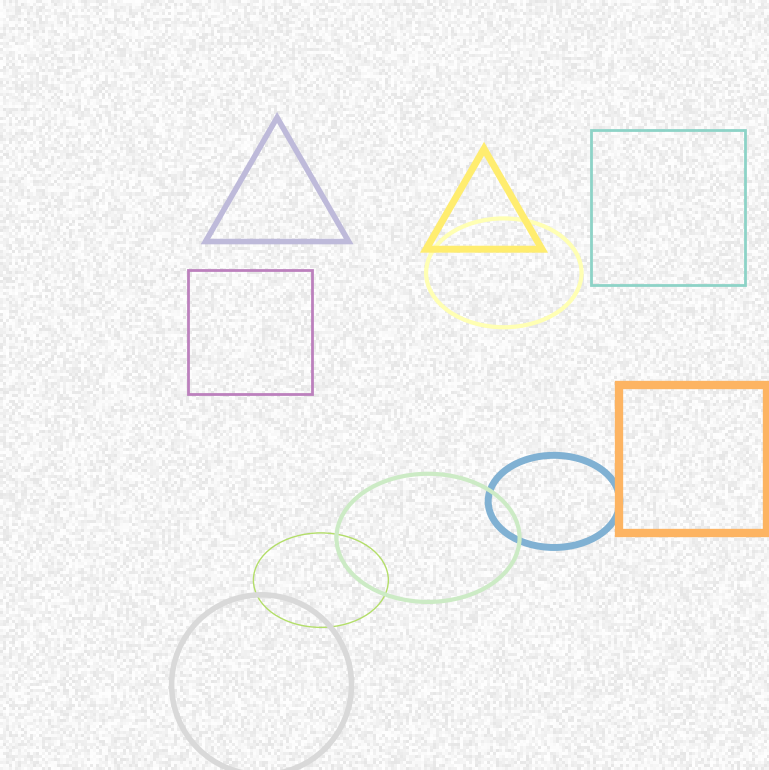[{"shape": "square", "thickness": 1, "radius": 0.5, "center": [0.867, 0.73]}, {"shape": "oval", "thickness": 1.5, "radius": 0.5, "center": [0.654, 0.646]}, {"shape": "triangle", "thickness": 2, "radius": 0.54, "center": [0.36, 0.74]}, {"shape": "oval", "thickness": 2.5, "radius": 0.43, "center": [0.719, 0.349]}, {"shape": "square", "thickness": 3, "radius": 0.48, "center": [0.9, 0.404]}, {"shape": "oval", "thickness": 0.5, "radius": 0.44, "center": [0.417, 0.247]}, {"shape": "circle", "thickness": 2, "radius": 0.58, "center": [0.34, 0.111]}, {"shape": "square", "thickness": 1, "radius": 0.4, "center": [0.325, 0.568]}, {"shape": "oval", "thickness": 1.5, "radius": 0.59, "center": [0.556, 0.302]}, {"shape": "triangle", "thickness": 2.5, "radius": 0.43, "center": [0.629, 0.72]}]